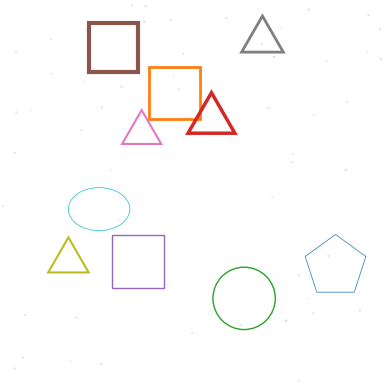[{"shape": "pentagon", "thickness": 0.5, "radius": 0.41, "center": [0.871, 0.308]}, {"shape": "square", "thickness": 2, "radius": 0.33, "center": [0.453, 0.758]}, {"shape": "circle", "thickness": 1, "radius": 0.4, "center": [0.634, 0.225]}, {"shape": "triangle", "thickness": 2.5, "radius": 0.35, "center": [0.549, 0.689]}, {"shape": "square", "thickness": 1, "radius": 0.34, "center": [0.358, 0.32]}, {"shape": "square", "thickness": 3, "radius": 0.32, "center": [0.295, 0.877]}, {"shape": "triangle", "thickness": 1.5, "radius": 0.29, "center": [0.368, 0.655]}, {"shape": "triangle", "thickness": 2, "radius": 0.31, "center": [0.682, 0.896]}, {"shape": "triangle", "thickness": 1.5, "radius": 0.3, "center": [0.178, 0.323]}, {"shape": "oval", "thickness": 0.5, "radius": 0.4, "center": [0.257, 0.457]}]